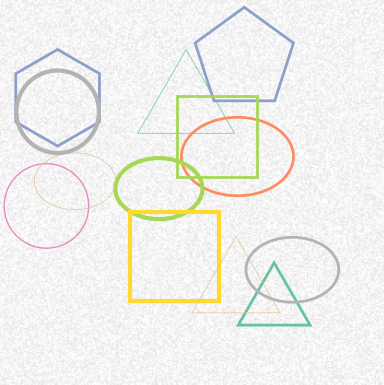[{"shape": "triangle", "thickness": 0.5, "radius": 0.72, "center": [0.484, 0.726]}, {"shape": "triangle", "thickness": 2, "radius": 0.54, "center": [0.712, 0.209]}, {"shape": "oval", "thickness": 2, "radius": 0.73, "center": [0.617, 0.593]}, {"shape": "hexagon", "thickness": 2, "radius": 0.63, "center": [0.15, 0.746]}, {"shape": "pentagon", "thickness": 2, "radius": 0.67, "center": [0.635, 0.847]}, {"shape": "circle", "thickness": 1, "radius": 0.55, "center": [0.121, 0.465]}, {"shape": "oval", "thickness": 3, "radius": 0.57, "center": [0.413, 0.51]}, {"shape": "square", "thickness": 2, "radius": 0.53, "center": [0.564, 0.645]}, {"shape": "square", "thickness": 3, "radius": 0.58, "center": [0.454, 0.334]}, {"shape": "oval", "thickness": 0.5, "radius": 0.53, "center": [0.195, 0.529]}, {"shape": "triangle", "thickness": 0.5, "radius": 0.66, "center": [0.613, 0.254]}, {"shape": "oval", "thickness": 2, "radius": 0.6, "center": [0.759, 0.299]}, {"shape": "circle", "thickness": 3, "radius": 0.54, "center": [0.15, 0.71]}]